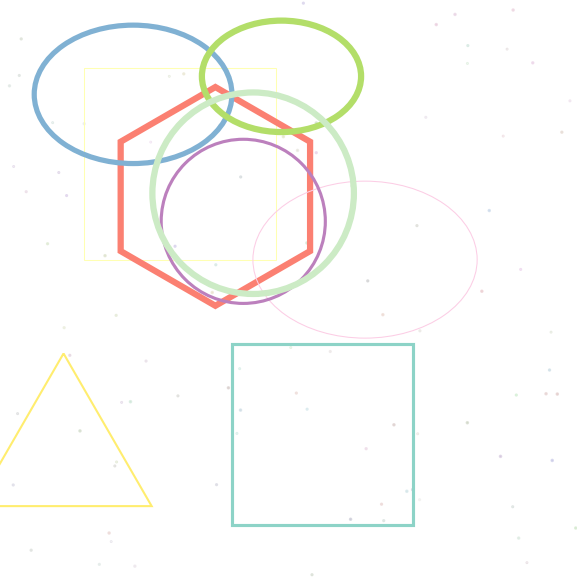[{"shape": "square", "thickness": 1.5, "radius": 0.78, "center": [0.558, 0.247]}, {"shape": "square", "thickness": 0.5, "radius": 0.83, "center": [0.312, 0.715]}, {"shape": "hexagon", "thickness": 3, "radius": 0.95, "center": [0.373, 0.659]}, {"shape": "oval", "thickness": 2.5, "radius": 0.86, "center": [0.23, 0.836]}, {"shape": "oval", "thickness": 3, "radius": 0.69, "center": [0.487, 0.867]}, {"shape": "oval", "thickness": 0.5, "radius": 0.97, "center": [0.632, 0.55]}, {"shape": "circle", "thickness": 1.5, "radius": 0.71, "center": [0.421, 0.616]}, {"shape": "circle", "thickness": 3, "radius": 0.87, "center": [0.438, 0.665]}, {"shape": "triangle", "thickness": 1, "radius": 0.88, "center": [0.11, 0.211]}]